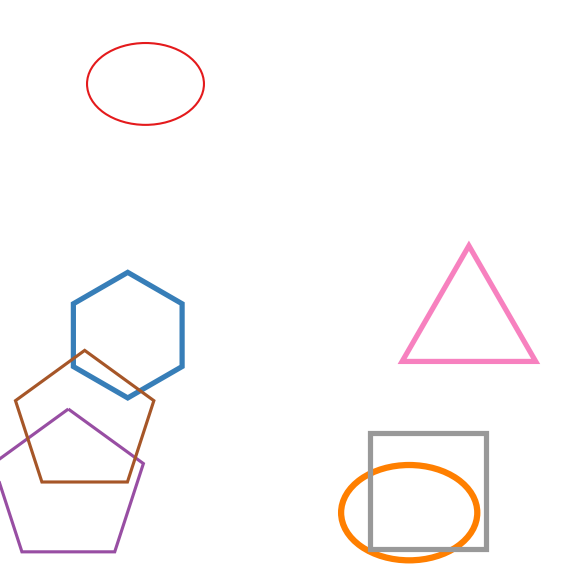[{"shape": "oval", "thickness": 1, "radius": 0.51, "center": [0.252, 0.854]}, {"shape": "hexagon", "thickness": 2.5, "radius": 0.54, "center": [0.221, 0.419]}, {"shape": "pentagon", "thickness": 1.5, "radius": 0.68, "center": [0.118, 0.154]}, {"shape": "oval", "thickness": 3, "radius": 0.59, "center": [0.709, 0.111]}, {"shape": "pentagon", "thickness": 1.5, "radius": 0.63, "center": [0.147, 0.266]}, {"shape": "triangle", "thickness": 2.5, "radius": 0.67, "center": [0.812, 0.44]}, {"shape": "square", "thickness": 2.5, "radius": 0.5, "center": [0.741, 0.149]}]